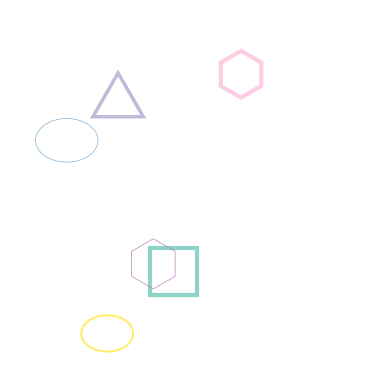[{"shape": "square", "thickness": 3, "radius": 0.31, "center": [0.45, 0.295]}, {"shape": "triangle", "thickness": 2.5, "radius": 0.38, "center": [0.307, 0.735]}, {"shape": "oval", "thickness": 0.5, "radius": 0.41, "center": [0.173, 0.635]}, {"shape": "hexagon", "thickness": 3, "radius": 0.3, "center": [0.626, 0.807]}, {"shape": "hexagon", "thickness": 0.5, "radius": 0.33, "center": [0.398, 0.315]}, {"shape": "oval", "thickness": 1.5, "radius": 0.34, "center": [0.278, 0.134]}]